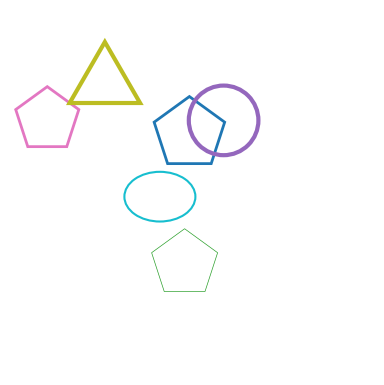[{"shape": "pentagon", "thickness": 2, "radius": 0.48, "center": [0.492, 0.653]}, {"shape": "pentagon", "thickness": 0.5, "radius": 0.45, "center": [0.48, 0.316]}, {"shape": "circle", "thickness": 3, "radius": 0.45, "center": [0.581, 0.687]}, {"shape": "pentagon", "thickness": 2, "radius": 0.43, "center": [0.123, 0.689]}, {"shape": "triangle", "thickness": 3, "radius": 0.53, "center": [0.272, 0.785]}, {"shape": "oval", "thickness": 1.5, "radius": 0.46, "center": [0.415, 0.489]}]